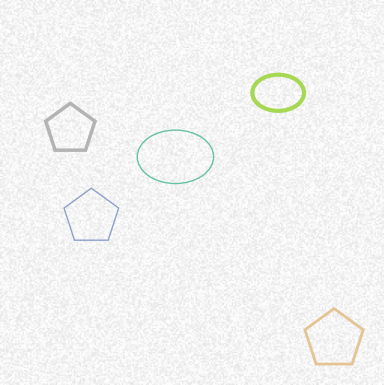[{"shape": "oval", "thickness": 1, "radius": 0.5, "center": [0.456, 0.593]}, {"shape": "pentagon", "thickness": 1, "radius": 0.37, "center": [0.237, 0.437]}, {"shape": "oval", "thickness": 3, "radius": 0.34, "center": [0.723, 0.759]}, {"shape": "pentagon", "thickness": 2, "radius": 0.4, "center": [0.868, 0.119]}, {"shape": "pentagon", "thickness": 2.5, "radius": 0.34, "center": [0.183, 0.664]}]